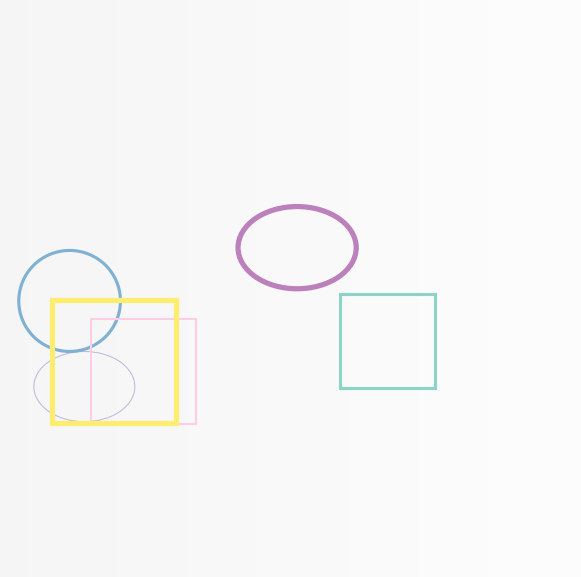[{"shape": "square", "thickness": 1.5, "radius": 0.41, "center": [0.667, 0.409]}, {"shape": "oval", "thickness": 0.5, "radius": 0.43, "center": [0.145, 0.33]}, {"shape": "circle", "thickness": 1.5, "radius": 0.44, "center": [0.12, 0.478]}, {"shape": "square", "thickness": 1, "radius": 0.45, "center": [0.248, 0.356]}, {"shape": "oval", "thickness": 2.5, "radius": 0.51, "center": [0.511, 0.57]}, {"shape": "square", "thickness": 2.5, "radius": 0.53, "center": [0.197, 0.373]}]